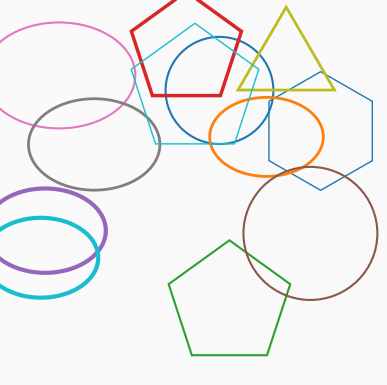[{"shape": "hexagon", "thickness": 1, "radius": 0.77, "center": [0.827, 0.66]}, {"shape": "circle", "thickness": 1.5, "radius": 0.7, "center": [0.566, 0.765]}, {"shape": "oval", "thickness": 2, "radius": 0.73, "center": [0.688, 0.644]}, {"shape": "pentagon", "thickness": 1.5, "radius": 0.82, "center": [0.592, 0.211]}, {"shape": "pentagon", "thickness": 2.5, "radius": 0.75, "center": [0.481, 0.872]}, {"shape": "oval", "thickness": 3, "radius": 0.78, "center": [0.117, 0.401]}, {"shape": "circle", "thickness": 1.5, "radius": 0.86, "center": [0.801, 0.394]}, {"shape": "oval", "thickness": 1.5, "radius": 0.98, "center": [0.153, 0.804]}, {"shape": "oval", "thickness": 2, "radius": 0.85, "center": [0.243, 0.625]}, {"shape": "triangle", "thickness": 2, "radius": 0.72, "center": [0.739, 0.838]}, {"shape": "pentagon", "thickness": 1, "radius": 0.87, "center": [0.503, 0.766]}, {"shape": "oval", "thickness": 3, "radius": 0.74, "center": [0.105, 0.331]}]